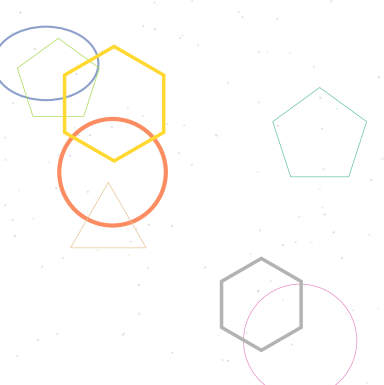[{"shape": "pentagon", "thickness": 0.5, "radius": 0.64, "center": [0.83, 0.644]}, {"shape": "circle", "thickness": 3, "radius": 0.69, "center": [0.292, 0.553]}, {"shape": "oval", "thickness": 1.5, "radius": 0.68, "center": [0.119, 0.835]}, {"shape": "circle", "thickness": 0.5, "radius": 0.74, "center": [0.78, 0.115]}, {"shape": "pentagon", "thickness": 0.5, "radius": 0.56, "center": [0.152, 0.788]}, {"shape": "hexagon", "thickness": 2.5, "radius": 0.74, "center": [0.296, 0.731]}, {"shape": "triangle", "thickness": 0.5, "radius": 0.57, "center": [0.281, 0.413]}, {"shape": "hexagon", "thickness": 2.5, "radius": 0.6, "center": [0.679, 0.209]}]